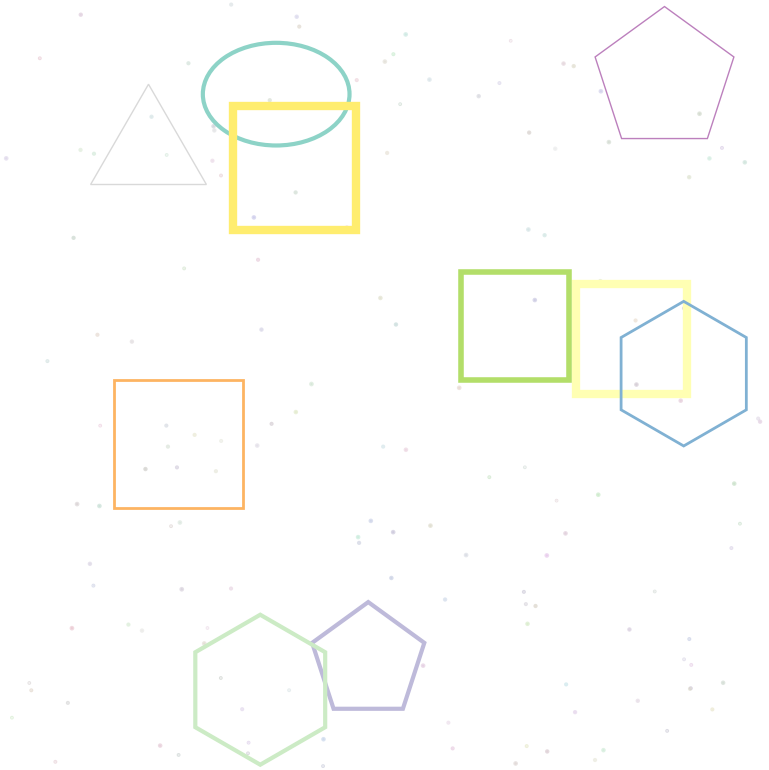[{"shape": "oval", "thickness": 1.5, "radius": 0.48, "center": [0.359, 0.878]}, {"shape": "square", "thickness": 3, "radius": 0.36, "center": [0.82, 0.56]}, {"shape": "pentagon", "thickness": 1.5, "radius": 0.38, "center": [0.478, 0.141]}, {"shape": "hexagon", "thickness": 1, "radius": 0.47, "center": [0.888, 0.515]}, {"shape": "square", "thickness": 1, "radius": 0.42, "center": [0.232, 0.424]}, {"shape": "square", "thickness": 2, "radius": 0.35, "center": [0.669, 0.577]}, {"shape": "triangle", "thickness": 0.5, "radius": 0.43, "center": [0.193, 0.804]}, {"shape": "pentagon", "thickness": 0.5, "radius": 0.47, "center": [0.863, 0.897]}, {"shape": "hexagon", "thickness": 1.5, "radius": 0.49, "center": [0.338, 0.104]}, {"shape": "square", "thickness": 3, "radius": 0.4, "center": [0.382, 0.782]}]